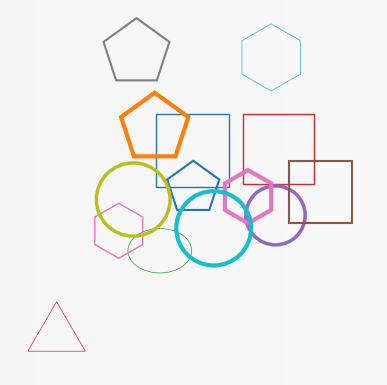[{"shape": "pentagon", "thickness": 1.5, "radius": 0.35, "center": [0.499, 0.512]}, {"shape": "square", "thickness": 1, "radius": 0.47, "center": [0.496, 0.609]}, {"shape": "pentagon", "thickness": 3, "radius": 0.46, "center": [0.399, 0.668]}, {"shape": "oval", "thickness": 0.5, "radius": 0.41, "center": [0.412, 0.349]}, {"shape": "square", "thickness": 1, "radius": 0.46, "center": [0.718, 0.614]}, {"shape": "triangle", "thickness": 0.5, "radius": 0.43, "center": [0.146, 0.131]}, {"shape": "circle", "thickness": 2.5, "radius": 0.38, "center": [0.711, 0.441]}, {"shape": "square", "thickness": 1.5, "radius": 0.4, "center": [0.827, 0.501]}, {"shape": "hexagon", "thickness": 3, "radius": 0.35, "center": [0.64, 0.489]}, {"shape": "hexagon", "thickness": 1, "radius": 0.36, "center": [0.306, 0.401]}, {"shape": "pentagon", "thickness": 1.5, "radius": 0.45, "center": [0.352, 0.864]}, {"shape": "circle", "thickness": 2.5, "radius": 0.48, "center": [0.344, 0.482]}, {"shape": "hexagon", "thickness": 0.5, "radius": 0.44, "center": [0.7, 0.851]}, {"shape": "circle", "thickness": 3, "radius": 0.48, "center": [0.552, 0.407]}]